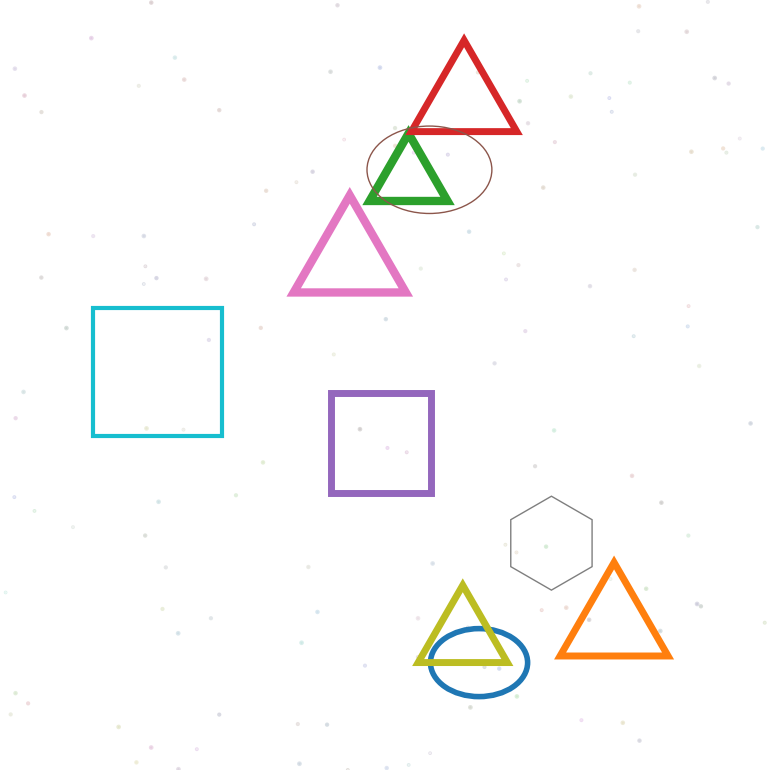[{"shape": "oval", "thickness": 2, "radius": 0.32, "center": [0.622, 0.139]}, {"shape": "triangle", "thickness": 2.5, "radius": 0.4, "center": [0.797, 0.189]}, {"shape": "triangle", "thickness": 3, "radius": 0.29, "center": [0.531, 0.768]}, {"shape": "triangle", "thickness": 2.5, "radius": 0.4, "center": [0.603, 0.869]}, {"shape": "square", "thickness": 2.5, "radius": 0.33, "center": [0.495, 0.425]}, {"shape": "oval", "thickness": 0.5, "radius": 0.41, "center": [0.558, 0.78]}, {"shape": "triangle", "thickness": 3, "radius": 0.42, "center": [0.454, 0.662]}, {"shape": "hexagon", "thickness": 0.5, "radius": 0.3, "center": [0.716, 0.295]}, {"shape": "triangle", "thickness": 2.5, "radius": 0.33, "center": [0.601, 0.173]}, {"shape": "square", "thickness": 1.5, "radius": 0.42, "center": [0.205, 0.517]}]